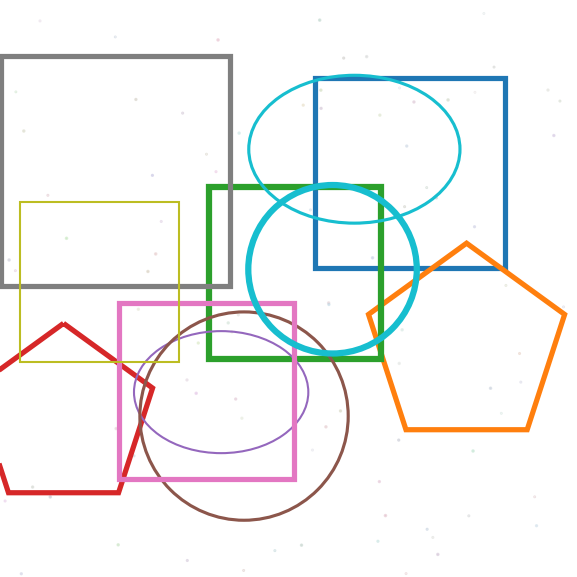[{"shape": "square", "thickness": 2.5, "radius": 0.82, "center": [0.71, 0.7]}, {"shape": "pentagon", "thickness": 2.5, "radius": 0.89, "center": [0.808, 0.399]}, {"shape": "square", "thickness": 3, "radius": 0.74, "center": [0.511, 0.527]}, {"shape": "pentagon", "thickness": 2.5, "radius": 0.81, "center": [0.11, 0.277]}, {"shape": "oval", "thickness": 1, "radius": 0.75, "center": [0.383, 0.32]}, {"shape": "circle", "thickness": 1.5, "radius": 0.9, "center": [0.423, 0.279]}, {"shape": "square", "thickness": 2.5, "radius": 0.76, "center": [0.358, 0.322]}, {"shape": "square", "thickness": 2.5, "radius": 1.0, "center": [0.2, 0.703]}, {"shape": "square", "thickness": 1, "radius": 0.69, "center": [0.172, 0.511]}, {"shape": "circle", "thickness": 3, "radius": 0.73, "center": [0.576, 0.533]}, {"shape": "oval", "thickness": 1.5, "radius": 0.91, "center": [0.614, 0.741]}]